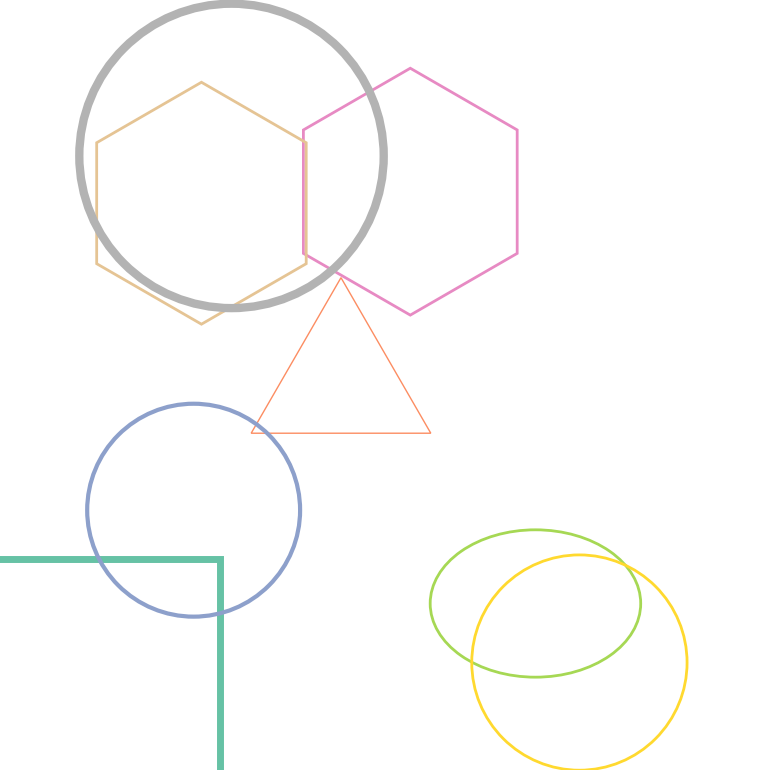[{"shape": "square", "thickness": 2.5, "radius": 0.8, "center": [0.125, 0.114]}, {"shape": "triangle", "thickness": 0.5, "radius": 0.67, "center": [0.443, 0.505]}, {"shape": "circle", "thickness": 1.5, "radius": 0.69, "center": [0.251, 0.337]}, {"shape": "hexagon", "thickness": 1, "radius": 0.8, "center": [0.533, 0.751]}, {"shape": "oval", "thickness": 1, "radius": 0.68, "center": [0.695, 0.216]}, {"shape": "circle", "thickness": 1, "radius": 0.7, "center": [0.752, 0.14]}, {"shape": "hexagon", "thickness": 1, "radius": 0.79, "center": [0.262, 0.736]}, {"shape": "circle", "thickness": 3, "radius": 0.99, "center": [0.301, 0.798]}]